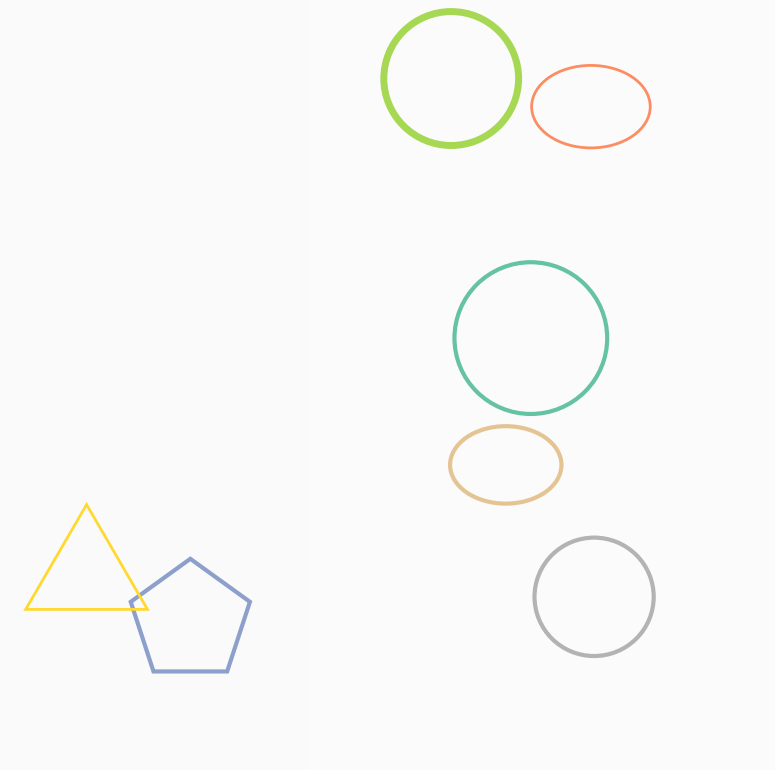[{"shape": "circle", "thickness": 1.5, "radius": 0.49, "center": [0.685, 0.561]}, {"shape": "oval", "thickness": 1, "radius": 0.38, "center": [0.762, 0.861]}, {"shape": "pentagon", "thickness": 1.5, "radius": 0.4, "center": [0.246, 0.193]}, {"shape": "circle", "thickness": 2.5, "radius": 0.43, "center": [0.582, 0.898]}, {"shape": "triangle", "thickness": 1, "radius": 0.45, "center": [0.112, 0.254]}, {"shape": "oval", "thickness": 1.5, "radius": 0.36, "center": [0.653, 0.396]}, {"shape": "circle", "thickness": 1.5, "radius": 0.38, "center": [0.767, 0.225]}]